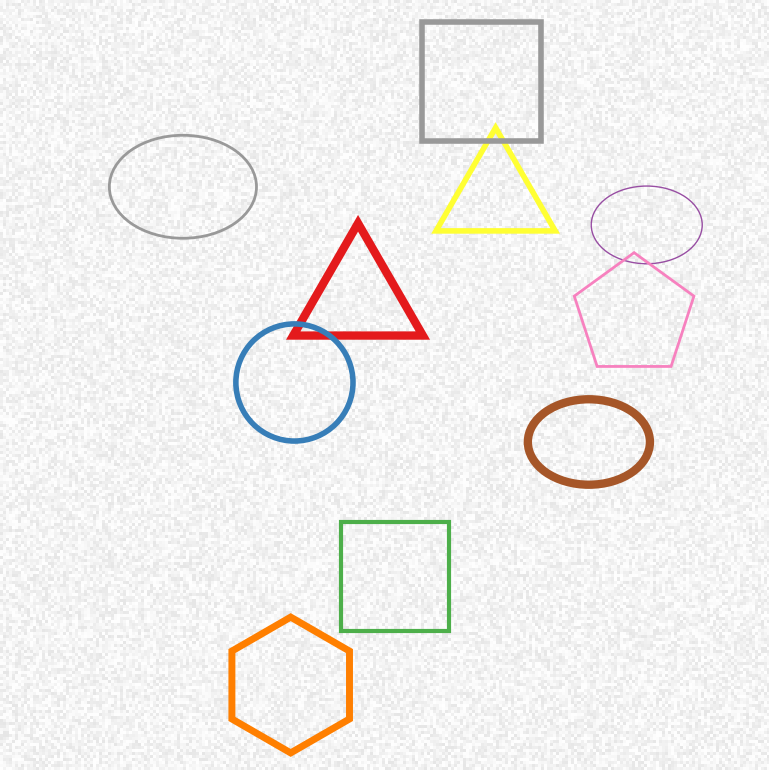[{"shape": "triangle", "thickness": 3, "radius": 0.49, "center": [0.465, 0.613]}, {"shape": "circle", "thickness": 2, "radius": 0.38, "center": [0.382, 0.503]}, {"shape": "square", "thickness": 1.5, "radius": 0.35, "center": [0.513, 0.251]}, {"shape": "oval", "thickness": 0.5, "radius": 0.36, "center": [0.84, 0.708]}, {"shape": "hexagon", "thickness": 2.5, "radius": 0.44, "center": [0.378, 0.11]}, {"shape": "triangle", "thickness": 2, "radius": 0.45, "center": [0.644, 0.745]}, {"shape": "oval", "thickness": 3, "radius": 0.4, "center": [0.765, 0.426]}, {"shape": "pentagon", "thickness": 1, "radius": 0.41, "center": [0.824, 0.59]}, {"shape": "oval", "thickness": 1, "radius": 0.48, "center": [0.238, 0.757]}, {"shape": "square", "thickness": 2, "radius": 0.39, "center": [0.625, 0.894]}]